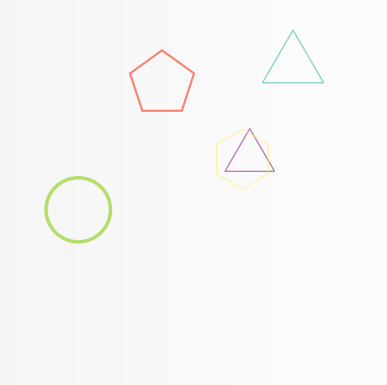[{"shape": "triangle", "thickness": 1, "radius": 0.46, "center": [0.756, 0.831]}, {"shape": "pentagon", "thickness": 1.5, "radius": 0.43, "center": [0.418, 0.783]}, {"shape": "circle", "thickness": 2.5, "radius": 0.42, "center": [0.202, 0.455]}, {"shape": "triangle", "thickness": 1, "radius": 0.37, "center": [0.645, 0.592]}, {"shape": "hexagon", "thickness": 0.5, "radius": 0.39, "center": [0.625, 0.587]}]